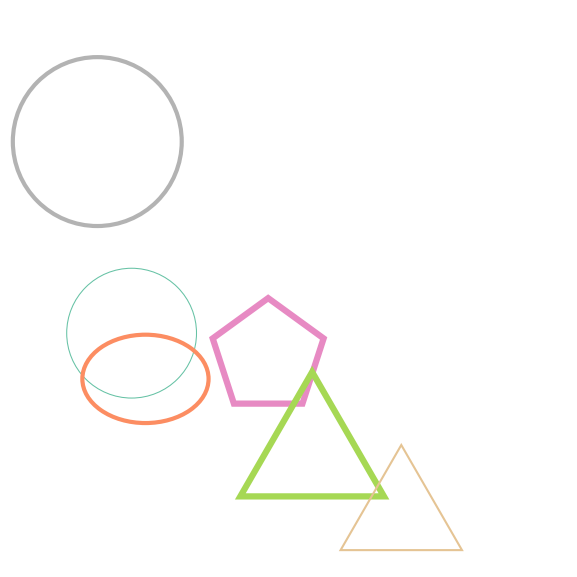[{"shape": "circle", "thickness": 0.5, "radius": 0.56, "center": [0.228, 0.422]}, {"shape": "oval", "thickness": 2, "radius": 0.55, "center": [0.252, 0.343]}, {"shape": "pentagon", "thickness": 3, "radius": 0.5, "center": [0.464, 0.382]}, {"shape": "triangle", "thickness": 3, "radius": 0.72, "center": [0.541, 0.211]}, {"shape": "triangle", "thickness": 1, "radius": 0.61, "center": [0.695, 0.107]}, {"shape": "circle", "thickness": 2, "radius": 0.73, "center": [0.168, 0.754]}]